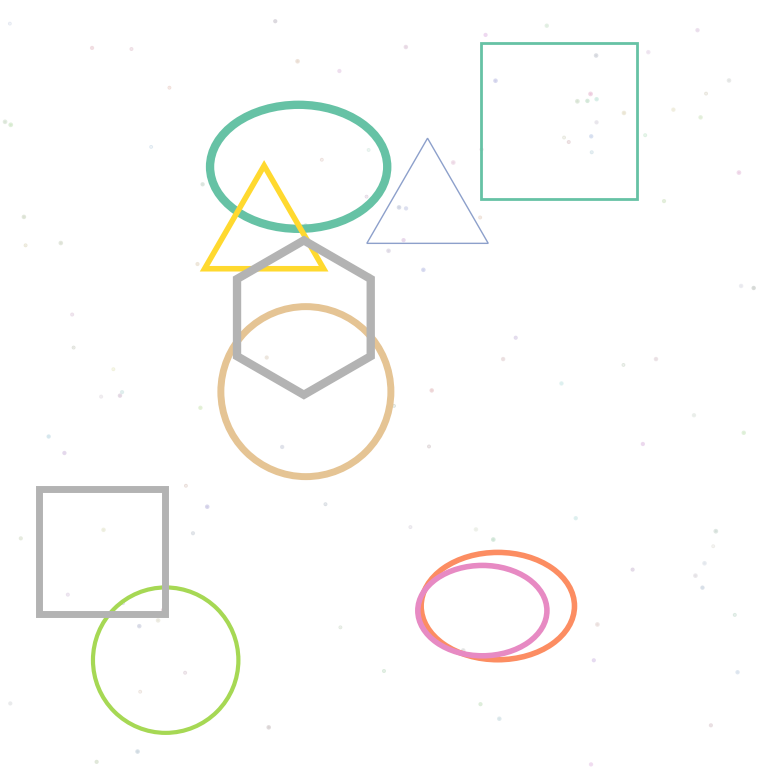[{"shape": "oval", "thickness": 3, "radius": 0.58, "center": [0.388, 0.783]}, {"shape": "square", "thickness": 1, "radius": 0.51, "center": [0.726, 0.843]}, {"shape": "oval", "thickness": 2, "radius": 0.5, "center": [0.647, 0.213]}, {"shape": "triangle", "thickness": 0.5, "radius": 0.46, "center": [0.555, 0.729]}, {"shape": "oval", "thickness": 2, "radius": 0.42, "center": [0.626, 0.207]}, {"shape": "circle", "thickness": 1.5, "radius": 0.47, "center": [0.215, 0.143]}, {"shape": "triangle", "thickness": 2, "radius": 0.45, "center": [0.343, 0.696]}, {"shape": "circle", "thickness": 2.5, "radius": 0.55, "center": [0.397, 0.491]}, {"shape": "square", "thickness": 2.5, "radius": 0.41, "center": [0.132, 0.284]}, {"shape": "hexagon", "thickness": 3, "radius": 0.5, "center": [0.395, 0.588]}]